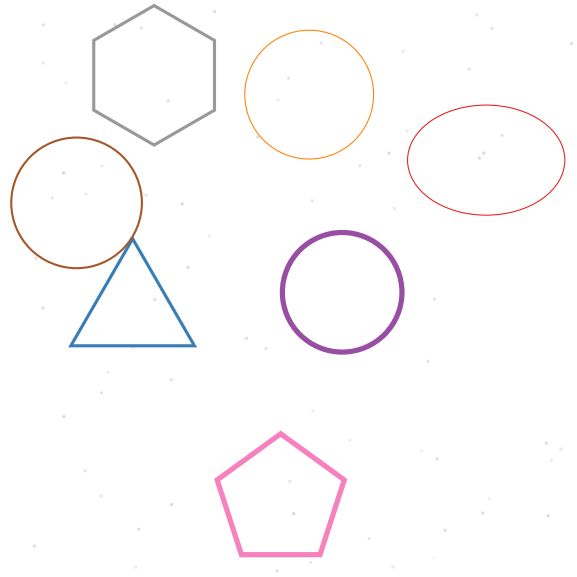[{"shape": "oval", "thickness": 0.5, "radius": 0.68, "center": [0.842, 0.722]}, {"shape": "triangle", "thickness": 1.5, "radius": 0.62, "center": [0.23, 0.462]}, {"shape": "circle", "thickness": 2.5, "radius": 0.52, "center": [0.593, 0.493]}, {"shape": "circle", "thickness": 0.5, "radius": 0.56, "center": [0.535, 0.835]}, {"shape": "circle", "thickness": 1, "radius": 0.57, "center": [0.133, 0.648]}, {"shape": "pentagon", "thickness": 2.5, "radius": 0.58, "center": [0.486, 0.132]}, {"shape": "hexagon", "thickness": 1.5, "radius": 0.6, "center": [0.267, 0.869]}]